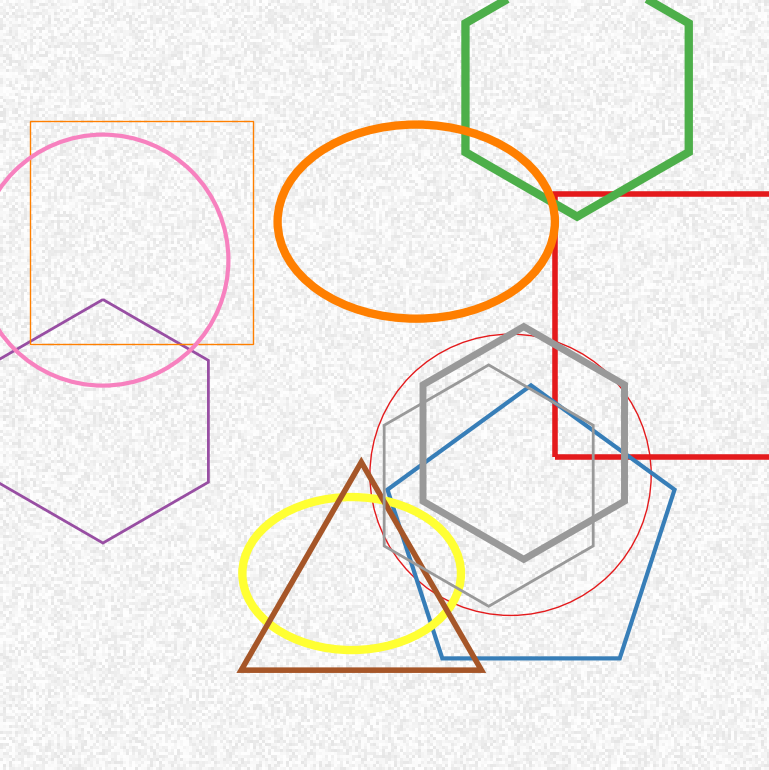[{"shape": "square", "thickness": 2, "radius": 0.85, "center": [0.892, 0.578]}, {"shape": "circle", "thickness": 0.5, "radius": 0.91, "center": [0.663, 0.383]}, {"shape": "pentagon", "thickness": 1.5, "radius": 0.98, "center": [0.69, 0.304]}, {"shape": "hexagon", "thickness": 3, "radius": 0.84, "center": [0.749, 0.886]}, {"shape": "hexagon", "thickness": 1, "radius": 0.79, "center": [0.134, 0.453]}, {"shape": "oval", "thickness": 3, "radius": 0.9, "center": [0.541, 0.712]}, {"shape": "square", "thickness": 0.5, "radius": 0.72, "center": [0.184, 0.698]}, {"shape": "oval", "thickness": 3, "radius": 0.71, "center": [0.457, 0.255]}, {"shape": "triangle", "thickness": 2, "radius": 0.9, "center": [0.469, 0.22]}, {"shape": "circle", "thickness": 1.5, "radius": 0.81, "center": [0.134, 0.662]}, {"shape": "hexagon", "thickness": 1, "radius": 0.78, "center": [0.635, 0.369]}, {"shape": "hexagon", "thickness": 2.5, "radius": 0.76, "center": [0.68, 0.425]}]